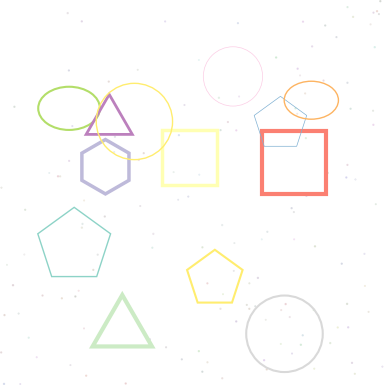[{"shape": "pentagon", "thickness": 1, "radius": 0.5, "center": [0.193, 0.362]}, {"shape": "square", "thickness": 2.5, "radius": 0.36, "center": [0.491, 0.591]}, {"shape": "hexagon", "thickness": 2.5, "radius": 0.35, "center": [0.274, 0.567]}, {"shape": "square", "thickness": 3, "radius": 0.41, "center": [0.764, 0.578]}, {"shape": "pentagon", "thickness": 0.5, "radius": 0.36, "center": [0.728, 0.678]}, {"shape": "oval", "thickness": 1, "radius": 0.35, "center": [0.809, 0.74]}, {"shape": "oval", "thickness": 1.5, "radius": 0.4, "center": [0.179, 0.719]}, {"shape": "circle", "thickness": 0.5, "radius": 0.39, "center": [0.605, 0.801]}, {"shape": "circle", "thickness": 1.5, "radius": 0.5, "center": [0.739, 0.133]}, {"shape": "triangle", "thickness": 2, "radius": 0.35, "center": [0.284, 0.686]}, {"shape": "triangle", "thickness": 3, "radius": 0.45, "center": [0.318, 0.145]}, {"shape": "circle", "thickness": 1, "radius": 0.5, "center": [0.349, 0.684]}, {"shape": "pentagon", "thickness": 1.5, "radius": 0.38, "center": [0.558, 0.275]}]